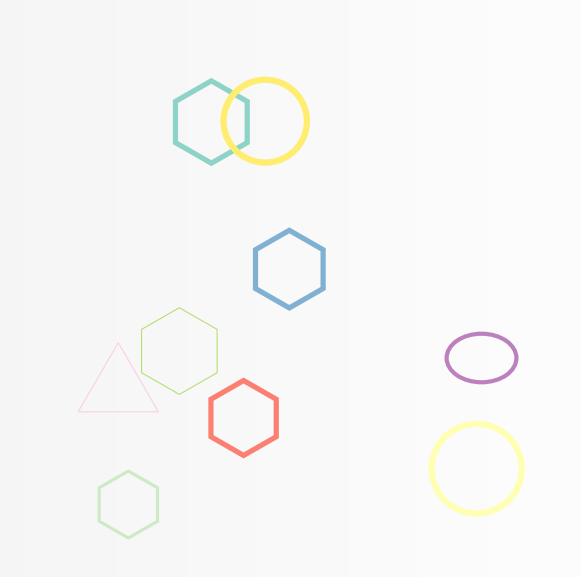[{"shape": "hexagon", "thickness": 2.5, "radius": 0.36, "center": [0.364, 0.788]}, {"shape": "circle", "thickness": 3, "radius": 0.39, "center": [0.82, 0.188]}, {"shape": "hexagon", "thickness": 2.5, "radius": 0.32, "center": [0.419, 0.275]}, {"shape": "hexagon", "thickness": 2.5, "radius": 0.34, "center": [0.498, 0.533]}, {"shape": "hexagon", "thickness": 0.5, "radius": 0.38, "center": [0.309, 0.391]}, {"shape": "triangle", "thickness": 0.5, "radius": 0.4, "center": [0.204, 0.326]}, {"shape": "oval", "thickness": 2, "radius": 0.3, "center": [0.828, 0.379]}, {"shape": "hexagon", "thickness": 1.5, "radius": 0.29, "center": [0.221, 0.126]}, {"shape": "circle", "thickness": 3, "radius": 0.36, "center": [0.456, 0.789]}]